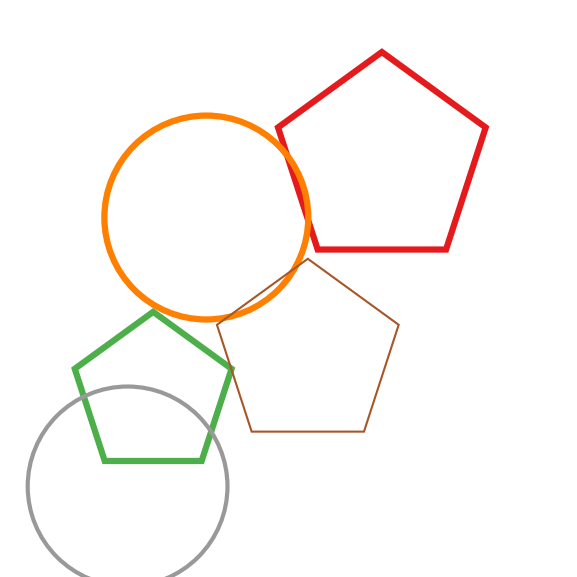[{"shape": "pentagon", "thickness": 3, "radius": 0.95, "center": [0.661, 0.72]}, {"shape": "pentagon", "thickness": 3, "radius": 0.71, "center": [0.265, 0.316]}, {"shape": "circle", "thickness": 3, "radius": 0.88, "center": [0.357, 0.622]}, {"shape": "pentagon", "thickness": 1, "radius": 0.83, "center": [0.533, 0.386]}, {"shape": "circle", "thickness": 2, "radius": 0.86, "center": [0.221, 0.157]}]